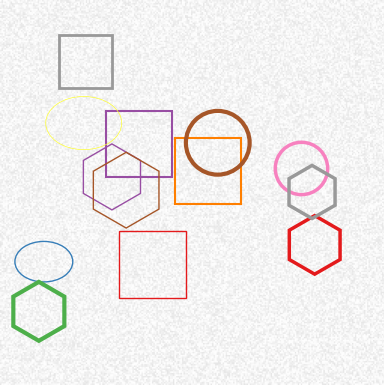[{"shape": "hexagon", "thickness": 2.5, "radius": 0.38, "center": [0.817, 0.364]}, {"shape": "square", "thickness": 1, "radius": 0.43, "center": [0.396, 0.313]}, {"shape": "oval", "thickness": 1, "radius": 0.38, "center": [0.114, 0.32]}, {"shape": "hexagon", "thickness": 3, "radius": 0.38, "center": [0.101, 0.191]}, {"shape": "hexagon", "thickness": 1, "radius": 0.43, "center": [0.291, 0.54]}, {"shape": "square", "thickness": 1.5, "radius": 0.43, "center": [0.361, 0.626]}, {"shape": "square", "thickness": 1.5, "radius": 0.43, "center": [0.539, 0.556]}, {"shape": "oval", "thickness": 0.5, "radius": 0.49, "center": [0.217, 0.68]}, {"shape": "circle", "thickness": 3, "radius": 0.41, "center": [0.566, 0.629]}, {"shape": "hexagon", "thickness": 1, "radius": 0.49, "center": [0.328, 0.506]}, {"shape": "circle", "thickness": 2.5, "radius": 0.34, "center": [0.783, 0.562]}, {"shape": "hexagon", "thickness": 2.5, "radius": 0.35, "center": [0.811, 0.501]}, {"shape": "square", "thickness": 2, "radius": 0.34, "center": [0.223, 0.841]}]